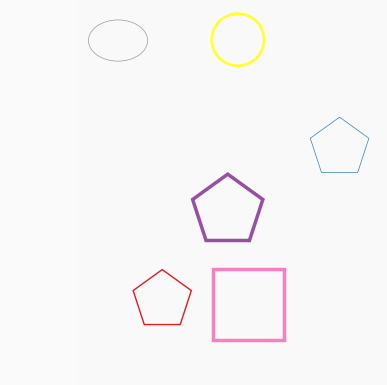[{"shape": "pentagon", "thickness": 1, "radius": 0.39, "center": [0.419, 0.221]}, {"shape": "pentagon", "thickness": 0.5, "radius": 0.4, "center": [0.876, 0.616]}, {"shape": "pentagon", "thickness": 2.5, "radius": 0.48, "center": [0.588, 0.452]}, {"shape": "circle", "thickness": 2, "radius": 0.34, "center": [0.614, 0.897]}, {"shape": "square", "thickness": 2.5, "radius": 0.46, "center": [0.64, 0.209]}, {"shape": "oval", "thickness": 0.5, "radius": 0.38, "center": [0.305, 0.895]}]